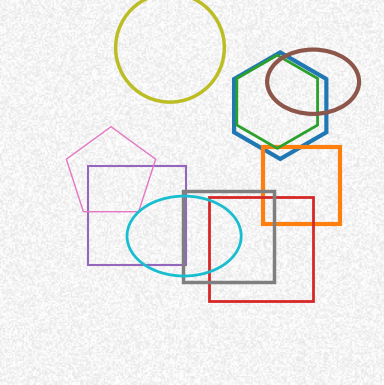[{"shape": "hexagon", "thickness": 3, "radius": 0.69, "center": [0.728, 0.726]}, {"shape": "square", "thickness": 3, "radius": 0.5, "center": [0.784, 0.519]}, {"shape": "hexagon", "thickness": 2, "radius": 0.61, "center": [0.72, 0.736]}, {"shape": "square", "thickness": 2, "radius": 0.67, "center": [0.678, 0.354]}, {"shape": "square", "thickness": 1.5, "radius": 0.64, "center": [0.355, 0.44]}, {"shape": "oval", "thickness": 3, "radius": 0.6, "center": [0.813, 0.788]}, {"shape": "pentagon", "thickness": 1, "radius": 0.61, "center": [0.288, 0.549]}, {"shape": "square", "thickness": 2.5, "radius": 0.59, "center": [0.593, 0.386]}, {"shape": "circle", "thickness": 2.5, "radius": 0.71, "center": [0.442, 0.876]}, {"shape": "oval", "thickness": 2, "radius": 0.74, "center": [0.478, 0.387]}]